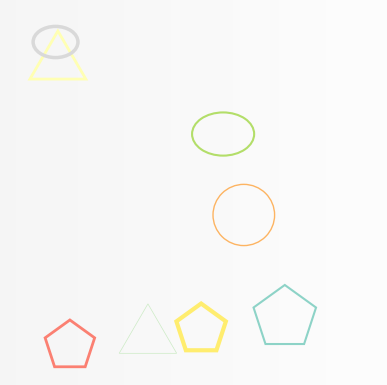[{"shape": "pentagon", "thickness": 1.5, "radius": 0.42, "center": [0.735, 0.175]}, {"shape": "triangle", "thickness": 2, "radius": 0.42, "center": [0.149, 0.836]}, {"shape": "pentagon", "thickness": 2, "radius": 0.34, "center": [0.18, 0.102]}, {"shape": "circle", "thickness": 1, "radius": 0.4, "center": [0.629, 0.442]}, {"shape": "oval", "thickness": 1.5, "radius": 0.4, "center": [0.576, 0.652]}, {"shape": "oval", "thickness": 2.5, "radius": 0.29, "center": [0.143, 0.891]}, {"shape": "triangle", "thickness": 0.5, "radius": 0.43, "center": [0.382, 0.125]}, {"shape": "pentagon", "thickness": 3, "radius": 0.34, "center": [0.519, 0.144]}]